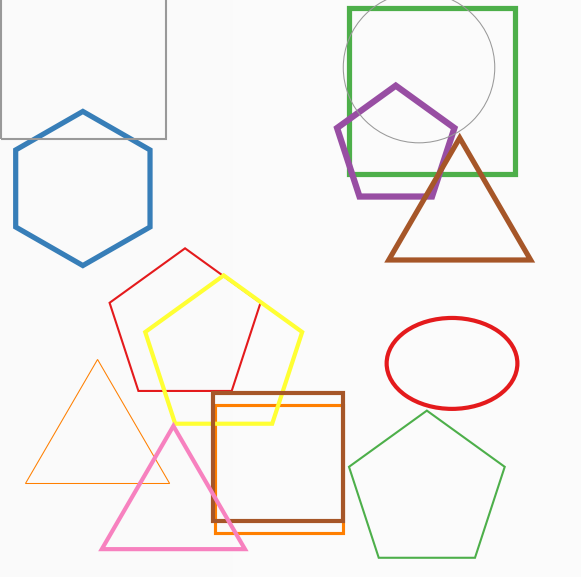[{"shape": "pentagon", "thickness": 1, "radius": 0.68, "center": [0.318, 0.433]}, {"shape": "oval", "thickness": 2, "radius": 0.56, "center": [0.778, 0.37]}, {"shape": "hexagon", "thickness": 2.5, "radius": 0.67, "center": [0.143, 0.673]}, {"shape": "pentagon", "thickness": 1, "radius": 0.7, "center": [0.734, 0.147]}, {"shape": "square", "thickness": 2.5, "radius": 0.72, "center": [0.743, 0.842]}, {"shape": "pentagon", "thickness": 3, "radius": 0.53, "center": [0.681, 0.745]}, {"shape": "triangle", "thickness": 0.5, "radius": 0.72, "center": [0.168, 0.234]}, {"shape": "square", "thickness": 1.5, "radius": 0.55, "center": [0.48, 0.187]}, {"shape": "pentagon", "thickness": 2, "radius": 0.71, "center": [0.385, 0.38]}, {"shape": "triangle", "thickness": 2.5, "radius": 0.7, "center": [0.791, 0.619]}, {"shape": "square", "thickness": 2, "radius": 0.56, "center": [0.478, 0.208]}, {"shape": "triangle", "thickness": 2, "radius": 0.71, "center": [0.298, 0.119]}, {"shape": "circle", "thickness": 0.5, "radius": 0.65, "center": [0.721, 0.882]}, {"shape": "square", "thickness": 1, "radius": 0.71, "center": [0.143, 0.9]}]